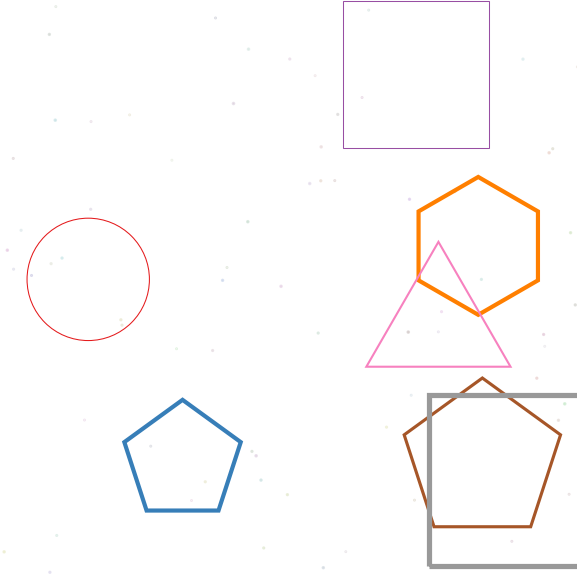[{"shape": "circle", "thickness": 0.5, "radius": 0.53, "center": [0.153, 0.515]}, {"shape": "pentagon", "thickness": 2, "radius": 0.53, "center": [0.316, 0.201]}, {"shape": "square", "thickness": 0.5, "radius": 0.63, "center": [0.72, 0.87]}, {"shape": "hexagon", "thickness": 2, "radius": 0.6, "center": [0.828, 0.573]}, {"shape": "pentagon", "thickness": 1.5, "radius": 0.71, "center": [0.835, 0.202]}, {"shape": "triangle", "thickness": 1, "radius": 0.72, "center": [0.759, 0.436]}, {"shape": "square", "thickness": 2.5, "radius": 0.74, "center": [0.891, 0.168]}]